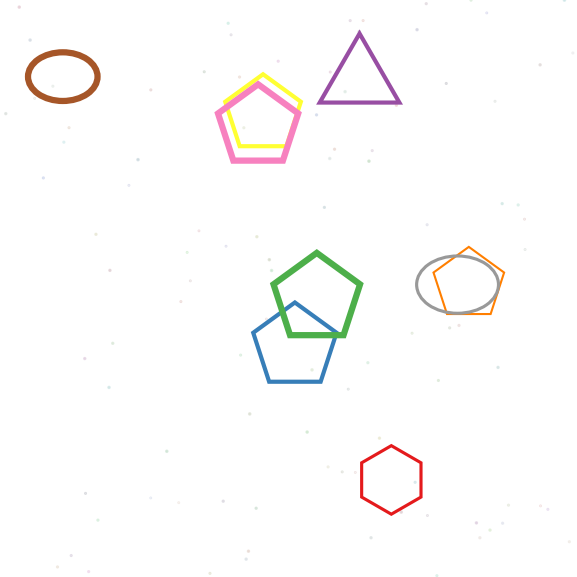[{"shape": "hexagon", "thickness": 1.5, "radius": 0.3, "center": [0.678, 0.168]}, {"shape": "pentagon", "thickness": 2, "radius": 0.38, "center": [0.511, 0.399]}, {"shape": "pentagon", "thickness": 3, "radius": 0.39, "center": [0.549, 0.482]}, {"shape": "triangle", "thickness": 2, "radius": 0.4, "center": [0.623, 0.861]}, {"shape": "pentagon", "thickness": 1, "radius": 0.32, "center": [0.812, 0.507]}, {"shape": "pentagon", "thickness": 2, "radius": 0.34, "center": [0.455, 0.802]}, {"shape": "oval", "thickness": 3, "radius": 0.3, "center": [0.109, 0.866]}, {"shape": "pentagon", "thickness": 3, "radius": 0.37, "center": [0.447, 0.78]}, {"shape": "oval", "thickness": 1.5, "radius": 0.35, "center": [0.792, 0.506]}]